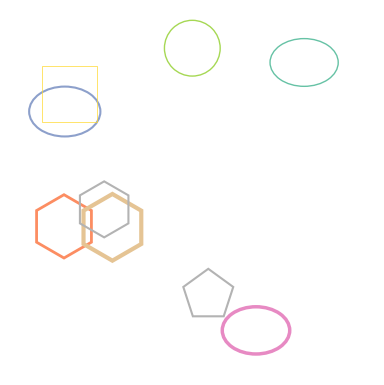[{"shape": "oval", "thickness": 1, "radius": 0.44, "center": [0.79, 0.838]}, {"shape": "hexagon", "thickness": 2, "radius": 0.41, "center": [0.166, 0.412]}, {"shape": "oval", "thickness": 1.5, "radius": 0.46, "center": [0.168, 0.71]}, {"shape": "oval", "thickness": 2.5, "radius": 0.44, "center": [0.665, 0.142]}, {"shape": "circle", "thickness": 1, "radius": 0.36, "center": [0.499, 0.875]}, {"shape": "square", "thickness": 0.5, "radius": 0.36, "center": [0.181, 0.756]}, {"shape": "hexagon", "thickness": 3, "radius": 0.43, "center": [0.292, 0.41]}, {"shape": "hexagon", "thickness": 1.5, "radius": 0.36, "center": [0.271, 0.456]}, {"shape": "pentagon", "thickness": 1.5, "radius": 0.34, "center": [0.541, 0.234]}]